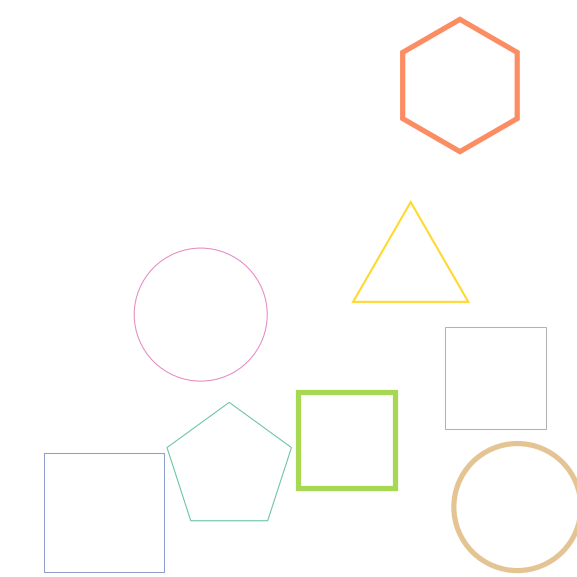[{"shape": "pentagon", "thickness": 0.5, "radius": 0.57, "center": [0.397, 0.189]}, {"shape": "hexagon", "thickness": 2.5, "radius": 0.57, "center": [0.796, 0.851]}, {"shape": "square", "thickness": 0.5, "radius": 0.52, "center": [0.18, 0.111]}, {"shape": "circle", "thickness": 0.5, "radius": 0.58, "center": [0.348, 0.454]}, {"shape": "square", "thickness": 2.5, "radius": 0.42, "center": [0.6, 0.237]}, {"shape": "triangle", "thickness": 1, "radius": 0.58, "center": [0.711, 0.534]}, {"shape": "circle", "thickness": 2.5, "radius": 0.55, "center": [0.896, 0.121]}, {"shape": "square", "thickness": 0.5, "radius": 0.44, "center": [0.858, 0.345]}]